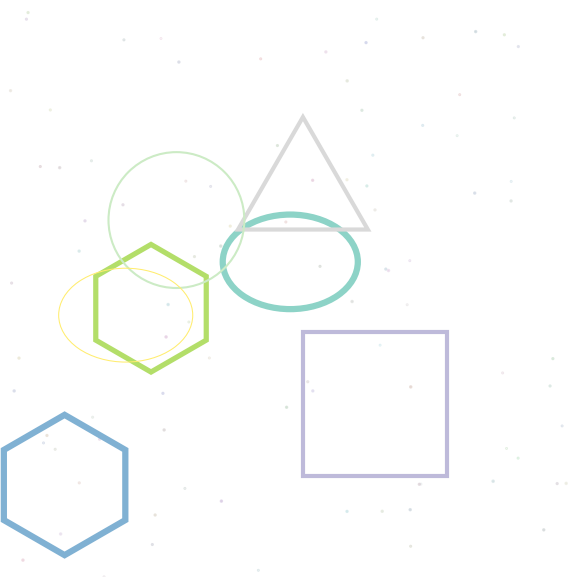[{"shape": "oval", "thickness": 3, "radius": 0.58, "center": [0.503, 0.546]}, {"shape": "square", "thickness": 2, "radius": 0.62, "center": [0.649, 0.3]}, {"shape": "hexagon", "thickness": 3, "radius": 0.61, "center": [0.112, 0.159]}, {"shape": "hexagon", "thickness": 2.5, "radius": 0.55, "center": [0.261, 0.465]}, {"shape": "triangle", "thickness": 2, "radius": 0.65, "center": [0.525, 0.667]}, {"shape": "circle", "thickness": 1, "radius": 0.59, "center": [0.305, 0.618]}, {"shape": "oval", "thickness": 0.5, "radius": 0.58, "center": [0.218, 0.453]}]